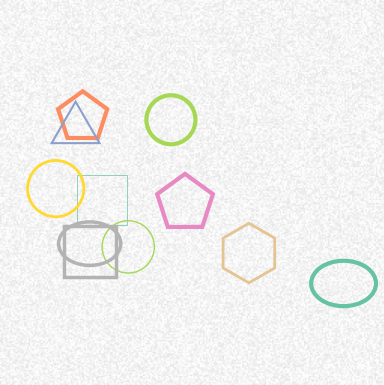[{"shape": "square", "thickness": 0.5, "radius": 0.33, "center": [0.265, 0.48]}, {"shape": "oval", "thickness": 3, "radius": 0.42, "center": [0.892, 0.264]}, {"shape": "pentagon", "thickness": 3, "radius": 0.34, "center": [0.215, 0.696]}, {"shape": "triangle", "thickness": 1.5, "radius": 0.36, "center": [0.196, 0.664]}, {"shape": "pentagon", "thickness": 3, "radius": 0.38, "center": [0.481, 0.472]}, {"shape": "circle", "thickness": 1, "radius": 0.34, "center": [0.333, 0.359]}, {"shape": "circle", "thickness": 3, "radius": 0.32, "center": [0.444, 0.689]}, {"shape": "circle", "thickness": 2, "radius": 0.37, "center": [0.145, 0.51]}, {"shape": "hexagon", "thickness": 2, "radius": 0.39, "center": [0.647, 0.343]}, {"shape": "square", "thickness": 2.5, "radius": 0.33, "center": [0.234, 0.346]}, {"shape": "oval", "thickness": 2.5, "radius": 0.4, "center": [0.233, 0.367]}]